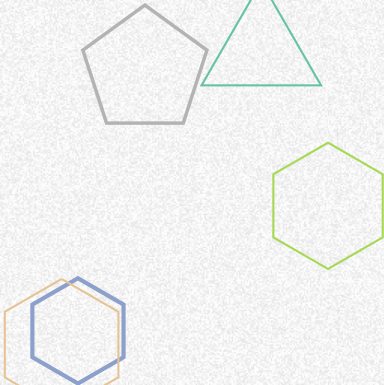[{"shape": "triangle", "thickness": 1.5, "radius": 0.9, "center": [0.679, 0.868]}, {"shape": "hexagon", "thickness": 3, "radius": 0.68, "center": [0.203, 0.141]}, {"shape": "hexagon", "thickness": 1.5, "radius": 0.82, "center": [0.852, 0.465]}, {"shape": "hexagon", "thickness": 1.5, "radius": 0.85, "center": [0.16, 0.105]}, {"shape": "pentagon", "thickness": 2.5, "radius": 0.85, "center": [0.376, 0.817]}]